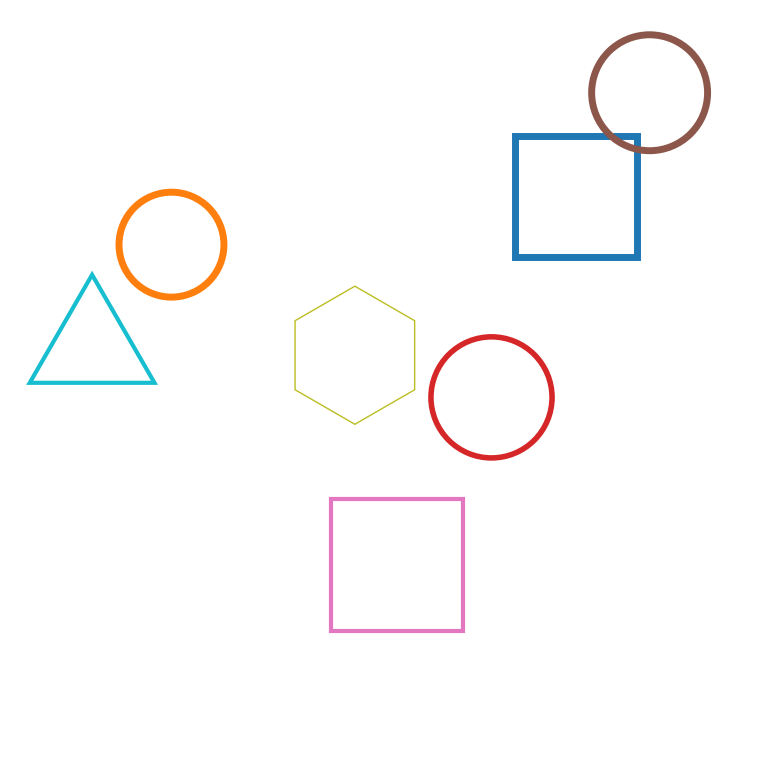[{"shape": "square", "thickness": 2.5, "radius": 0.4, "center": [0.748, 0.745]}, {"shape": "circle", "thickness": 2.5, "radius": 0.34, "center": [0.223, 0.682]}, {"shape": "circle", "thickness": 2, "radius": 0.39, "center": [0.638, 0.484]}, {"shape": "circle", "thickness": 2.5, "radius": 0.38, "center": [0.844, 0.88]}, {"shape": "square", "thickness": 1.5, "radius": 0.43, "center": [0.516, 0.266]}, {"shape": "hexagon", "thickness": 0.5, "radius": 0.45, "center": [0.461, 0.539]}, {"shape": "triangle", "thickness": 1.5, "radius": 0.47, "center": [0.12, 0.55]}]